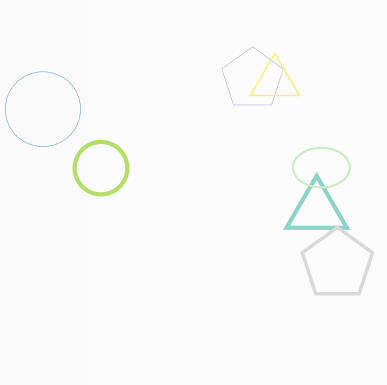[{"shape": "triangle", "thickness": 3, "radius": 0.45, "center": [0.817, 0.453]}, {"shape": "pentagon", "thickness": 0.5, "radius": 0.42, "center": [0.652, 0.795]}, {"shape": "circle", "thickness": 0.5, "radius": 0.49, "center": [0.111, 0.716]}, {"shape": "circle", "thickness": 3, "radius": 0.34, "center": [0.261, 0.563]}, {"shape": "pentagon", "thickness": 2.5, "radius": 0.48, "center": [0.871, 0.314]}, {"shape": "oval", "thickness": 1.5, "radius": 0.37, "center": [0.829, 0.565]}, {"shape": "triangle", "thickness": 1, "radius": 0.36, "center": [0.709, 0.788]}]